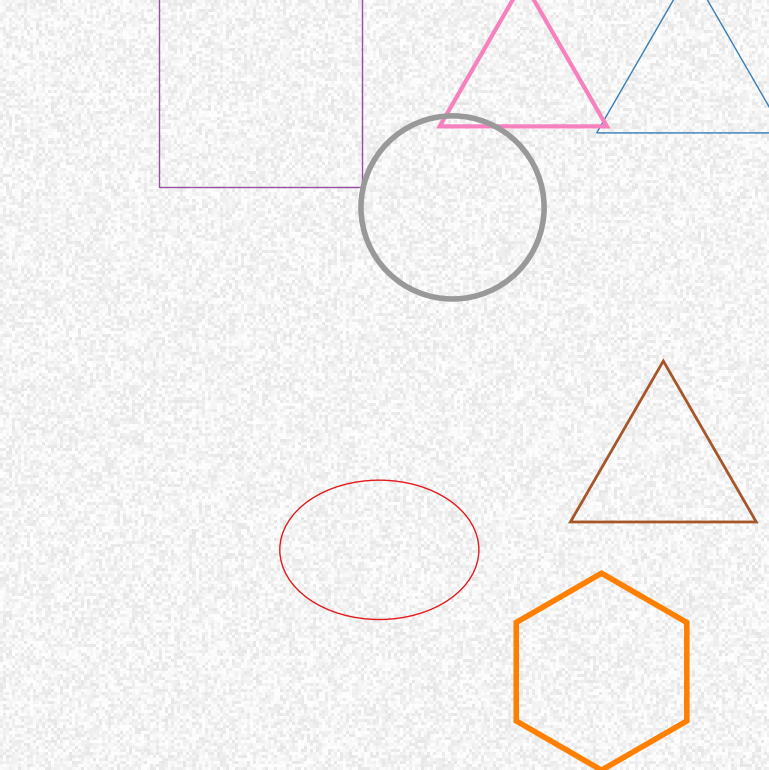[{"shape": "oval", "thickness": 0.5, "radius": 0.65, "center": [0.493, 0.286]}, {"shape": "triangle", "thickness": 0.5, "radius": 0.7, "center": [0.897, 0.898]}, {"shape": "square", "thickness": 0.5, "radius": 0.66, "center": [0.338, 0.889]}, {"shape": "hexagon", "thickness": 2, "radius": 0.64, "center": [0.781, 0.128]}, {"shape": "triangle", "thickness": 1, "radius": 0.7, "center": [0.861, 0.392]}, {"shape": "triangle", "thickness": 1.5, "radius": 0.63, "center": [0.68, 0.899]}, {"shape": "circle", "thickness": 2, "radius": 0.59, "center": [0.588, 0.731]}]